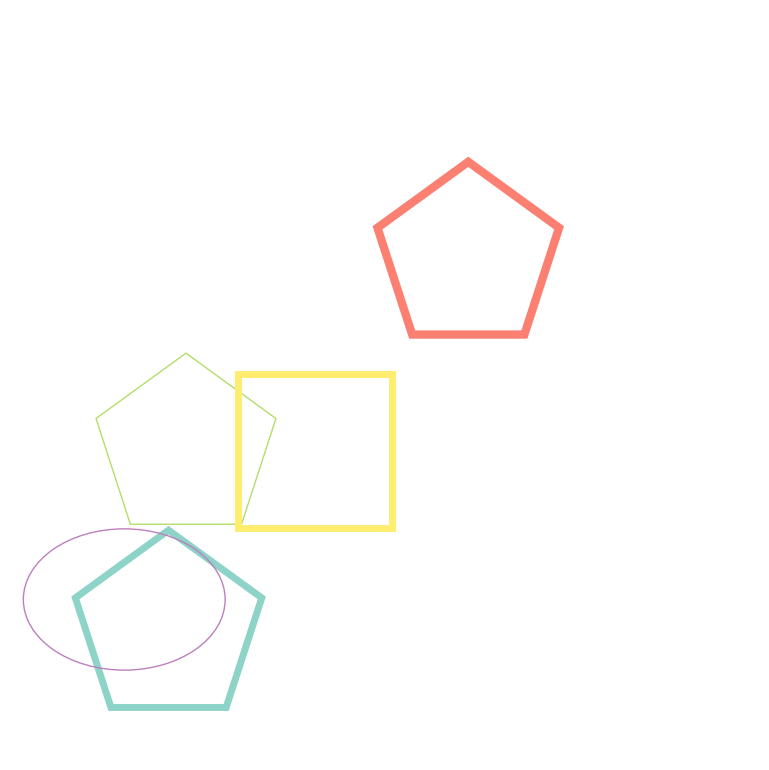[{"shape": "pentagon", "thickness": 2.5, "radius": 0.64, "center": [0.219, 0.184]}, {"shape": "pentagon", "thickness": 3, "radius": 0.62, "center": [0.608, 0.666]}, {"shape": "pentagon", "thickness": 0.5, "radius": 0.61, "center": [0.242, 0.419]}, {"shape": "oval", "thickness": 0.5, "radius": 0.66, "center": [0.161, 0.221]}, {"shape": "square", "thickness": 2.5, "radius": 0.5, "center": [0.409, 0.415]}]